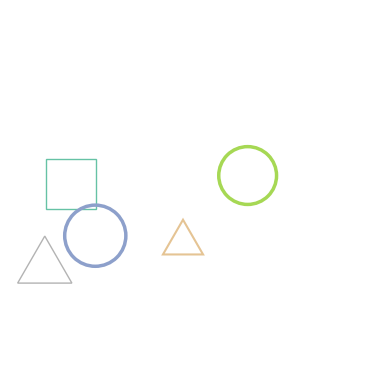[{"shape": "square", "thickness": 1, "radius": 0.32, "center": [0.184, 0.521]}, {"shape": "circle", "thickness": 2.5, "radius": 0.4, "center": [0.247, 0.388]}, {"shape": "circle", "thickness": 2.5, "radius": 0.38, "center": [0.643, 0.544]}, {"shape": "triangle", "thickness": 1.5, "radius": 0.3, "center": [0.475, 0.369]}, {"shape": "triangle", "thickness": 1, "radius": 0.41, "center": [0.116, 0.305]}]